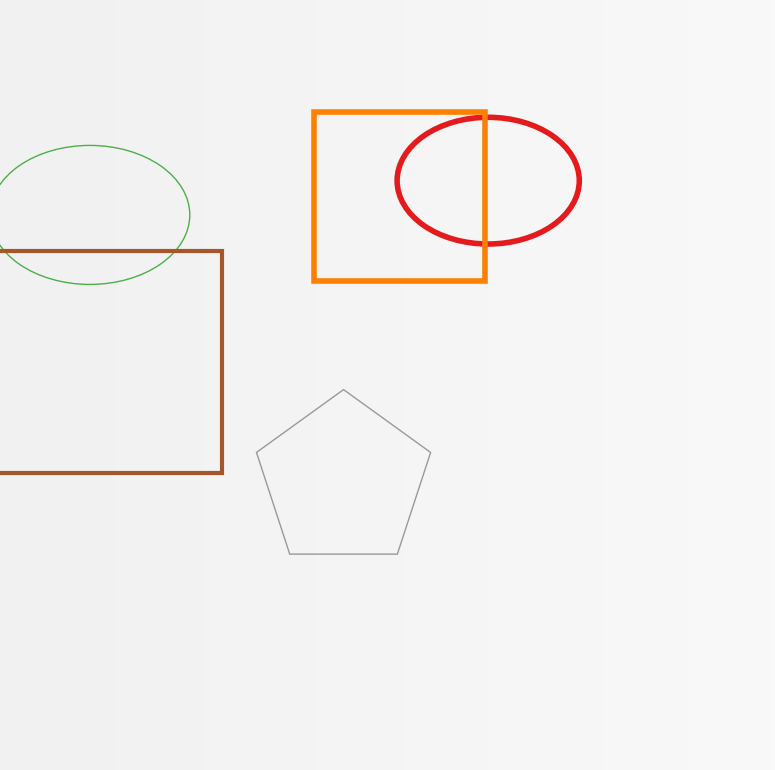[{"shape": "oval", "thickness": 2, "radius": 0.59, "center": [0.63, 0.765]}, {"shape": "oval", "thickness": 0.5, "radius": 0.64, "center": [0.116, 0.721]}, {"shape": "square", "thickness": 2, "radius": 0.55, "center": [0.516, 0.745]}, {"shape": "square", "thickness": 1.5, "radius": 0.72, "center": [0.142, 0.53]}, {"shape": "pentagon", "thickness": 0.5, "radius": 0.59, "center": [0.443, 0.376]}]